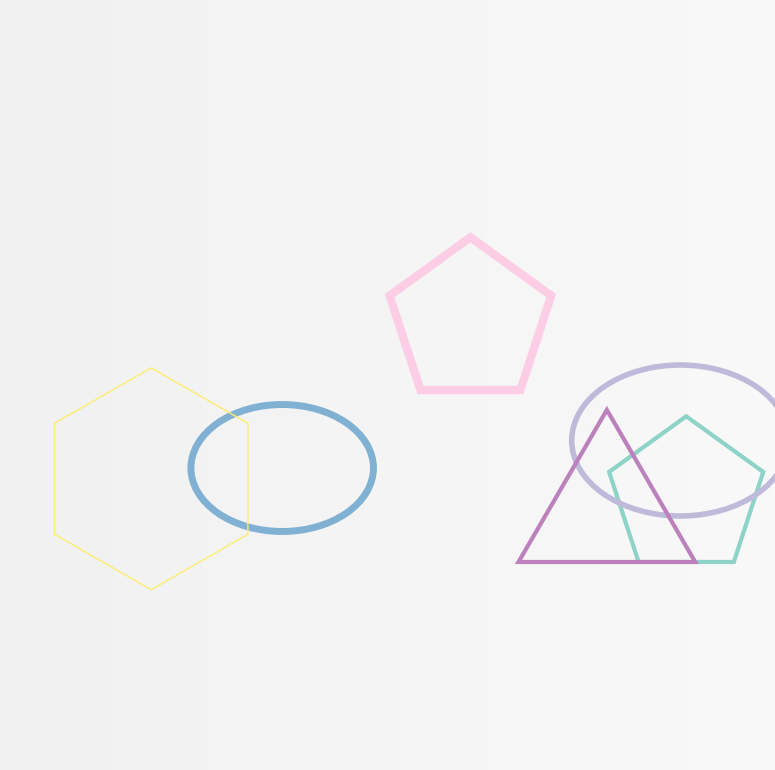[{"shape": "pentagon", "thickness": 1.5, "radius": 0.52, "center": [0.885, 0.355]}, {"shape": "oval", "thickness": 2, "radius": 0.7, "center": [0.878, 0.428]}, {"shape": "oval", "thickness": 2.5, "radius": 0.59, "center": [0.364, 0.392]}, {"shape": "pentagon", "thickness": 3, "radius": 0.55, "center": [0.607, 0.582]}, {"shape": "triangle", "thickness": 1.5, "radius": 0.66, "center": [0.783, 0.336]}, {"shape": "hexagon", "thickness": 0.5, "radius": 0.72, "center": [0.195, 0.378]}]